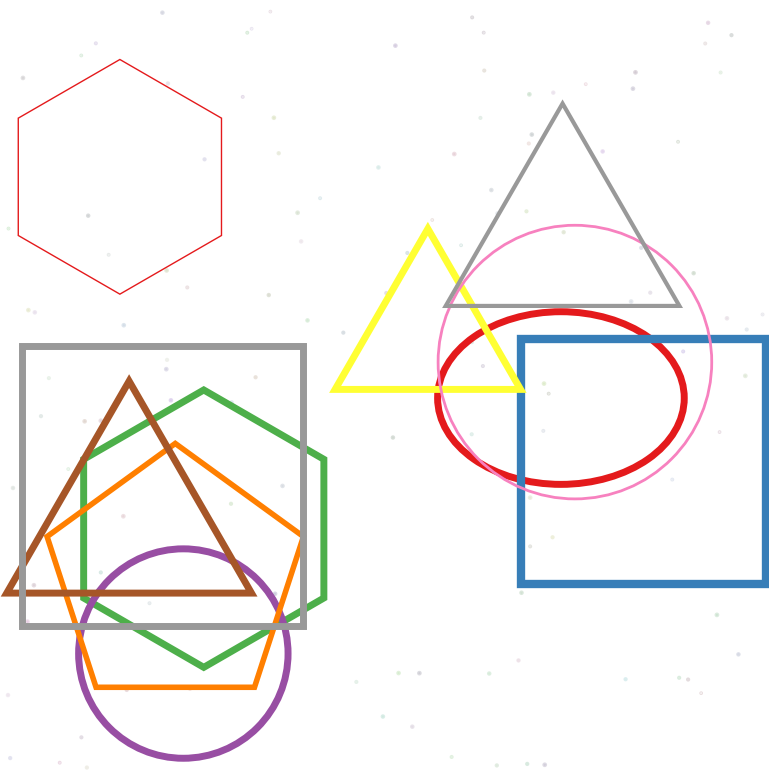[{"shape": "hexagon", "thickness": 0.5, "radius": 0.76, "center": [0.156, 0.77]}, {"shape": "oval", "thickness": 2.5, "radius": 0.8, "center": [0.728, 0.483]}, {"shape": "square", "thickness": 3, "radius": 0.8, "center": [0.836, 0.401]}, {"shape": "hexagon", "thickness": 2.5, "radius": 0.9, "center": [0.265, 0.313]}, {"shape": "circle", "thickness": 2.5, "radius": 0.68, "center": [0.238, 0.151]}, {"shape": "pentagon", "thickness": 2, "radius": 0.88, "center": [0.228, 0.249]}, {"shape": "triangle", "thickness": 2.5, "radius": 0.7, "center": [0.556, 0.564]}, {"shape": "triangle", "thickness": 2.5, "radius": 0.92, "center": [0.168, 0.321]}, {"shape": "circle", "thickness": 1, "radius": 0.89, "center": [0.747, 0.53]}, {"shape": "triangle", "thickness": 1.5, "radius": 0.88, "center": [0.731, 0.69]}, {"shape": "square", "thickness": 2.5, "radius": 0.91, "center": [0.211, 0.369]}]